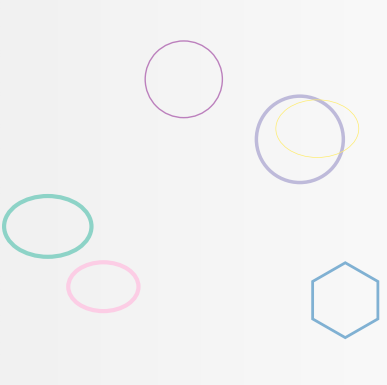[{"shape": "oval", "thickness": 3, "radius": 0.56, "center": [0.123, 0.412]}, {"shape": "circle", "thickness": 2.5, "radius": 0.56, "center": [0.774, 0.638]}, {"shape": "hexagon", "thickness": 2, "radius": 0.49, "center": [0.891, 0.22]}, {"shape": "oval", "thickness": 3, "radius": 0.45, "center": [0.267, 0.255]}, {"shape": "circle", "thickness": 1, "radius": 0.5, "center": [0.474, 0.794]}, {"shape": "oval", "thickness": 0.5, "radius": 0.53, "center": [0.819, 0.666]}]